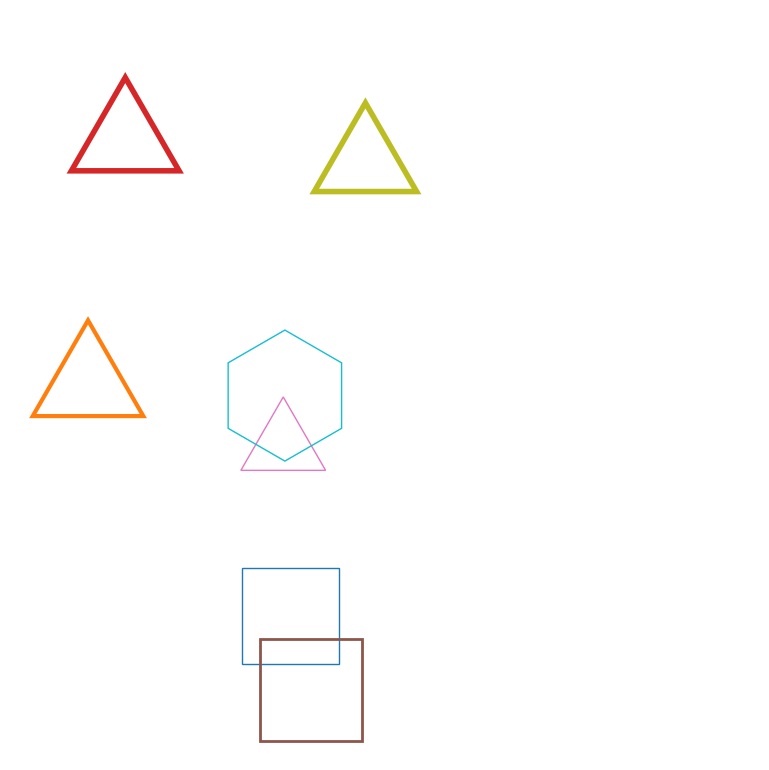[{"shape": "square", "thickness": 0.5, "radius": 0.31, "center": [0.377, 0.2]}, {"shape": "triangle", "thickness": 1.5, "radius": 0.41, "center": [0.114, 0.501]}, {"shape": "triangle", "thickness": 2, "radius": 0.4, "center": [0.163, 0.819]}, {"shape": "square", "thickness": 1, "radius": 0.33, "center": [0.404, 0.104]}, {"shape": "triangle", "thickness": 0.5, "radius": 0.32, "center": [0.368, 0.421]}, {"shape": "triangle", "thickness": 2, "radius": 0.38, "center": [0.475, 0.79]}, {"shape": "hexagon", "thickness": 0.5, "radius": 0.43, "center": [0.37, 0.486]}]